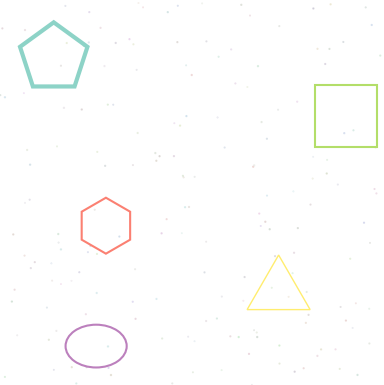[{"shape": "pentagon", "thickness": 3, "radius": 0.46, "center": [0.14, 0.85]}, {"shape": "hexagon", "thickness": 1.5, "radius": 0.36, "center": [0.275, 0.414]}, {"shape": "square", "thickness": 1.5, "radius": 0.4, "center": [0.899, 0.7]}, {"shape": "oval", "thickness": 1.5, "radius": 0.4, "center": [0.25, 0.101]}, {"shape": "triangle", "thickness": 1, "radius": 0.47, "center": [0.724, 0.243]}]